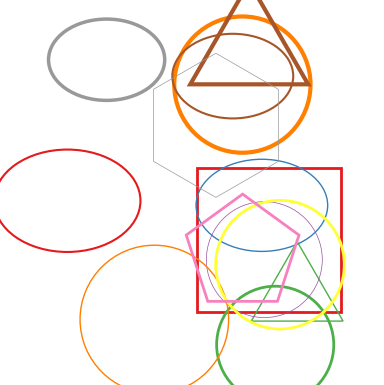[{"shape": "oval", "thickness": 1.5, "radius": 0.95, "center": [0.175, 0.479]}, {"shape": "square", "thickness": 2, "radius": 0.94, "center": [0.699, 0.376]}, {"shape": "oval", "thickness": 1, "radius": 0.85, "center": [0.68, 0.467]}, {"shape": "circle", "thickness": 2, "radius": 0.76, "center": [0.715, 0.104]}, {"shape": "triangle", "thickness": 1, "radius": 0.69, "center": [0.772, 0.235]}, {"shape": "circle", "thickness": 0.5, "radius": 0.75, "center": [0.687, 0.326]}, {"shape": "circle", "thickness": 1, "radius": 0.96, "center": [0.401, 0.17]}, {"shape": "circle", "thickness": 3, "radius": 0.88, "center": [0.63, 0.78]}, {"shape": "circle", "thickness": 2, "radius": 0.84, "center": [0.727, 0.313]}, {"shape": "triangle", "thickness": 3, "radius": 0.88, "center": [0.647, 0.869]}, {"shape": "oval", "thickness": 1.5, "radius": 0.79, "center": [0.605, 0.802]}, {"shape": "pentagon", "thickness": 2, "radius": 0.77, "center": [0.63, 0.342]}, {"shape": "hexagon", "thickness": 0.5, "radius": 0.94, "center": [0.561, 0.674]}, {"shape": "oval", "thickness": 2.5, "radius": 0.75, "center": [0.277, 0.845]}]